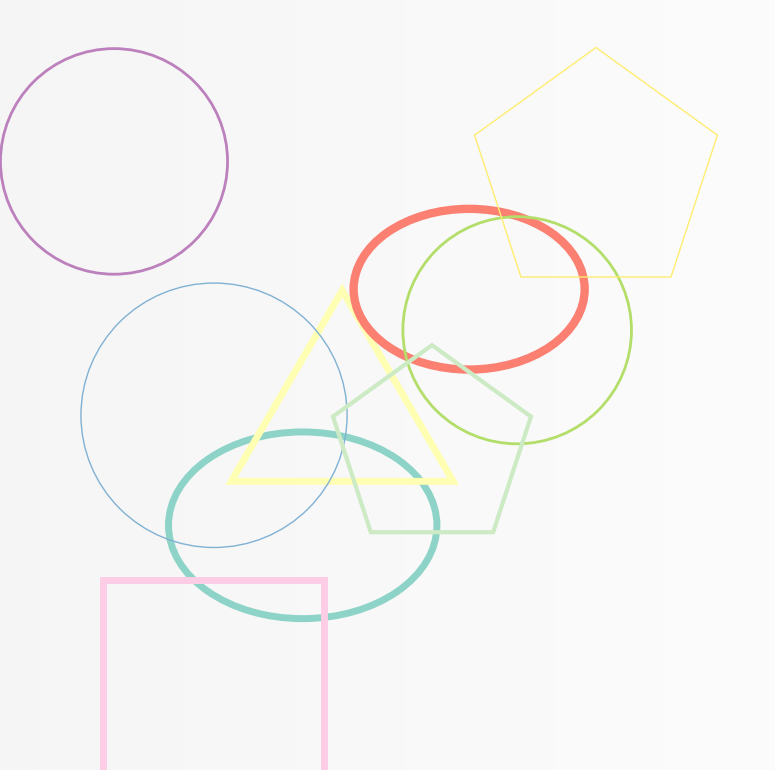[{"shape": "oval", "thickness": 2.5, "radius": 0.87, "center": [0.391, 0.318]}, {"shape": "triangle", "thickness": 2.5, "radius": 0.83, "center": [0.442, 0.458]}, {"shape": "oval", "thickness": 3, "radius": 0.75, "center": [0.605, 0.624]}, {"shape": "circle", "thickness": 0.5, "radius": 0.86, "center": [0.276, 0.461]}, {"shape": "circle", "thickness": 1, "radius": 0.74, "center": [0.667, 0.571]}, {"shape": "square", "thickness": 2.5, "radius": 0.71, "center": [0.275, 0.104]}, {"shape": "circle", "thickness": 1, "radius": 0.73, "center": [0.147, 0.79]}, {"shape": "pentagon", "thickness": 1.5, "radius": 0.67, "center": [0.557, 0.417]}, {"shape": "pentagon", "thickness": 0.5, "radius": 0.82, "center": [0.769, 0.774]}]